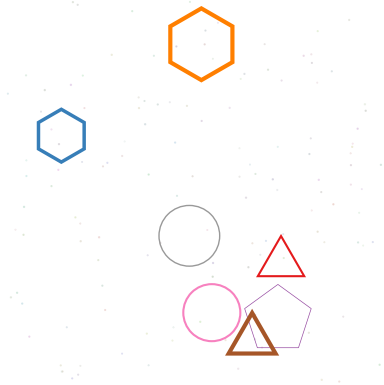[{"shape": "triangle", "thickness": 1.5, "radius": 0.35, "center": [0.73, 0.317]}, {"shape": "hexagon", "thickness": 2.5, "radius": 0.34, "center": [0.159, 0.648]}, {"shape": "pentagon", "thickness": 0.5, "radius": 0.45, "center": [0.722, 0.17]}, {"shape": "hexagon", "thickness": 3, "radius": 0.47, "center": [0.523, 0.885]}, {"shape": "triangle", "thickness": 3, "radius": 0.35, "center": [0.655, 0.117]}, {"shape": "circle", "thickness": 1.5, "radius": 0.37, "center": [0.55, 0.188]}, {"shape": "circle", "thickness": 1, "radius": 0.39, "center": [0.492, 0.388]}]